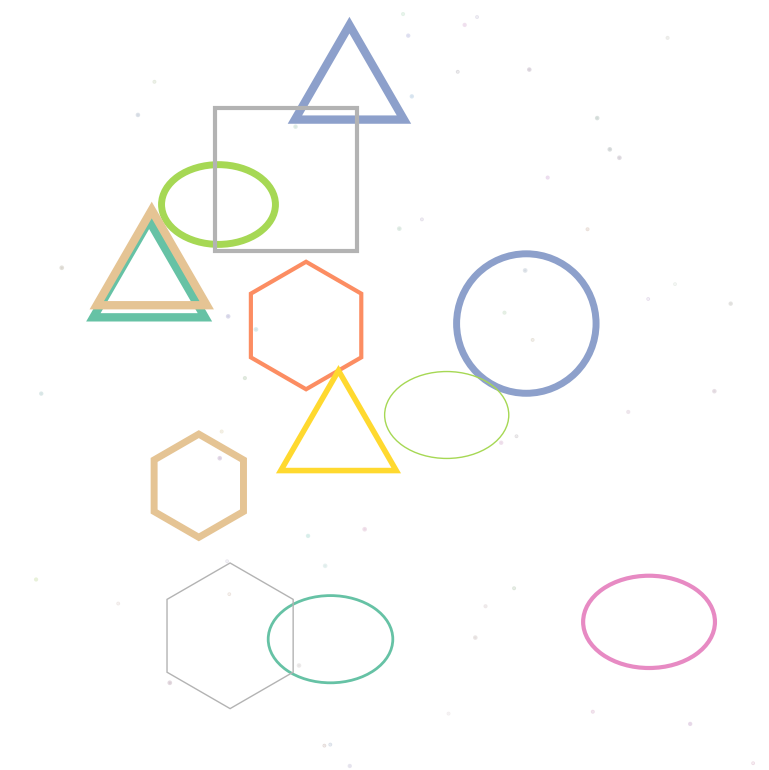[{"shape": "oval", "thickness": 1, "radius": 0.4, "center": [0.429, 0.17]}, {"shape": "triangle", "thickness": 3, "radius": 0.42, "center": [0.194, 0.63]}, {"shape": "hexagon", "thickness": 1.5, "radius": 0.41, "center": [0.398, 0.577]}, {"shape": "circle", "thickness": 2.5, "radius": 0.45, "center": [0.684, 0.58]}, {"shape": "triangle", "thickness": 3, "radius": 0.41, "center": [0.454, 0.886]}, {"shape": "oval", "thickness": 1.5, "radius": 0.43, "center": [0.843, 0.192]}, {"shape": "oval", "thickness": 2.5, "radius": 0.37, "center": [0.284, 0.734]}, {"shape": "oval", "thickness": 0.5, "radius": 0.4, "center": [0.58, 0.461]}, {"shape": "triangle", "thickness": 2, "radius": 0.43, "center": [0.44, 0.432]}, {"shape": "hexagon", "thickness": 2.5, "radius": 0.34, "center": [0.258, 0.369]}, {"shape": "triangle", "thickness": 3, "radius": 0.41, "center": [0.197, 0.645]}, {"shape": "hexagon", "thickness": 0.5, "radius": 0.47, "center": [0.299, 0.174]}, {"shape": "square", "thickness": 1.5, "radius": 0.46, "center": [0.371, 0.767]}]